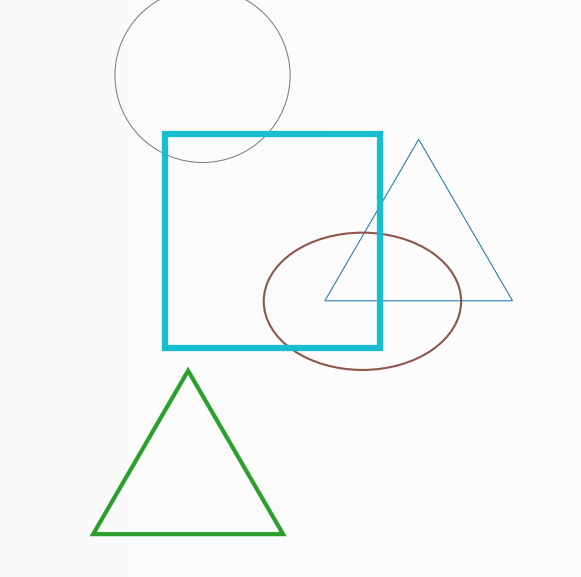[{"shape": "triangle", "thickness": 0.5, "radius": 0.93, "center": [0.72, 0.571]}, {"shape": "triangle", "thickness": 2, "radius": 0.94, "center": [0.324, 0.169]}, {"shape": "oval", "thickness": 1, "radius": 0.85, "center": [0.624, 0.477]}, {"shape": "circle", "thickness": 0.5, "radius": 0.75, "center": [0.348, 0.868]}, {"shape": "square", "thickness": 3, "radius": 0.93, "center": [0.469, 0.582]}]